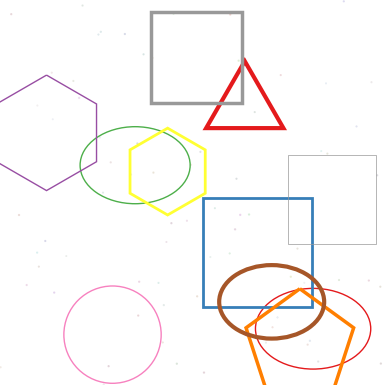[{"shape": "triangle", "thickness": 3, "radius": 0.58, "center": [0.636, 0.725]}, {"shape": "oval", "thickness": 1, "radius": 0.75, "center": [0.813, 0.146]}, {"shape": "square", "thickness": 2, "radius": 0.71, "center": [0.67, 0.344]}, {"shape": "oval", "thickness": 1, "radius": 0.71, "center": [0.351, 0.571]}, {"shape": "hexagon", "thickness": 1, "radius": 0.75, "center": [0.121, 0.655]}, {"shape": "pentagon", "thickness": 2.5, "radius": 0.73, "center": [0.779, 0.103]}, {"shape": "hexagon", "thickness": 2, "radius": 0.56, "center": [0.435, 0.554]}, {"shape": "oval", "thickness": 3, "radius": 0.68, "center": [0.706, 0.216]}, {"shape": "circle", "thickness": 1, "radius": 0.63, "center": [0.292, 0.131]}, {"shape": "square", "thickness": 0.5, "radius": 0.57, "center": [0.862, 0.482]}, {"shape": "square", "thickness": 2.5, "radius": 0.59, "center": [0.51, 0.851]}]